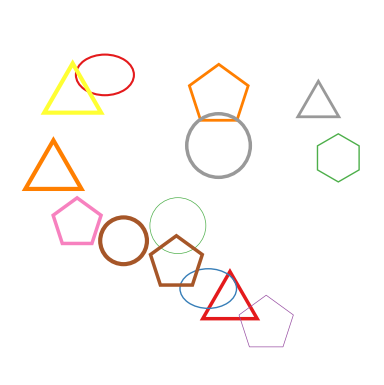[{"shape": "triangle", "thickness": 2.5, "radius": 0.41, "center": [0.597, 0.213]}, {"shape": "oval", "thickness": 1.5, "radius": 0.38, "center": [0.272, 0.805]}, {"shape": "oval", "thickness": 1, "radius": 0.37, "center": [0.541, 0.251]}, {"shape": "circle", "thickness": 0.5, "radius": 0.36, "center": [0.462, 0.414]}, {"shape": "hexagon", "thickness": 1, "radius": 0.31, "center": [0.879, 0.59]}, {"shape": "pentagon", "thickness": 0.5, "radius": 0.37, "center": [0.691, 0.159]}, {"shape": "pentagon", "thickness": 2, "radius": 0.4, "center": [0.568, 0.753]}, {"shape": "triangle", "thickness": 3, "radius": 0.42, "center": [0.139, 0.551]}, {"shape": "triangle", "thickness": 3, "radius": 0.43, "center": [0.189, 0.75]}, {"shape": "circle", "thickness": 3, "radius": 0.3, "center": [0.321, 0.375]}, {"shape": "pentagon", "thickness": 2.5, "radius": 0.35, "center": [0.458, 0.317]}, {"shape": "pentagon", "thickness": 2.5, "radius": 0.33, "center": [0.2, 0.421]}, {"shape": "triangle", "thickness": 2, "radius": 0.31, "center": [0.827, 0.727]}, {"shape": "circle", "thickness": 2.5, "radius": 0.41, "center": [0.568, 0.622]}]